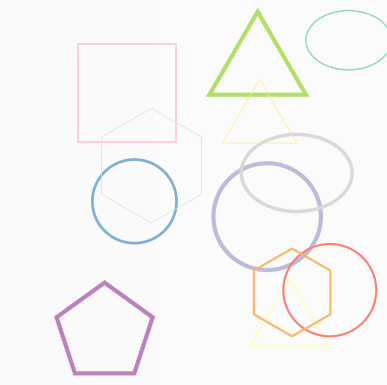[{"shape": "oval", "thickness": 1, "radius": 0.55, "center": [0.9, 0.896]}, {"shape": "triangle", "thickness": 1, "radius": 0.59, "center": [0.747, 0.16]}, {"shape": "circle", "thickness": 3, "radius": 0.69, "center": [0.69, 0.437]}, {"shape": "circle", "thickness": 1.5, "radius": 0.6, "center": [0.851, 0.246]}, {"shape": "circle", "thickness": 2, "radius": 0.54, "center": [0.347, 0.477]}, {"shape": "hexagon", "thickness": 1.5, "radius": 0.57, "center": [0.754, 0.24]}, {"shape": "triangle", "thickness": 3, "radius": 0.72, "center": [0.665, 0.826]}, {"shape": "square", "thickness": 1.5, "radius": 0.63, "center": [0.329, 0.758]}, {"shape": "oval", "thickness": 2.5, "radius": 0.71, "center": [0.766, 0.551]}, {"shape": "pentagon", "thickness": 3, "radius": 0.65, "center": [0.27, 0.136]}, {"shape": "hexagon", "thickness": 0.5, "radius": 0.74, "center": [0.391, 0.57]}, {"shape": "triangle", "thickness": 0.5, "radius": 0.55, "center": [0.67, 0.684]}]